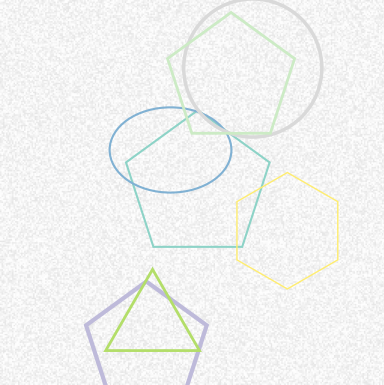[{"shape": "pentagon", "thickness": 1.5, "radius": 0.98, "center": [0.514, 0.518]}, {"shape": "pentagon", "thickness": 3, "radius": 0.82, "center": [0.38, 0.104]}, {"shape": "oval", "thickness": 1.5, "radius": 0.79, "center": [0.443, 0.61]}, {"shape": "triangle", "thickness": 2, "radius": 0.7, "center": [0.396, 0.16]}, {"shape": "circle", "thickness": 2.5, "radius": 0.9, "center": [0.657, 0.823]}, {"shape": "pentagon", "thickness": 2, "radius": 0.87, "center": [0.6, 0.794]}, {"shape": "hexagon", "thickness": 1, "radius": 0.76, "center": [0.746, 0.401]}]